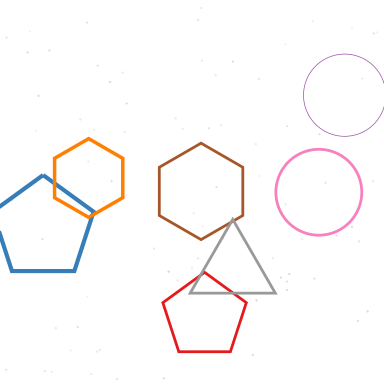[{"shape": "pentagon", "thickness": 2, "radius": 0.57, "center": [0.531, 0.179]}, {"shape": "pentagon", "thickness": 3, "radius": 0.69, "center": [0.112, 0.407]}, {"shape": "circle", "thickness": 0.5, "radius": 0.53, "center": [0.895, 0.753]}, {"shape": "hexagon", "thickness": 2.5, "radius": 0.51, "center": [0.23, 0.538]}, {"shape": "hexagon", "thickness": 2, "radius": 0.63, "center": [0.522, 0.503]}, {"shape": "circle", "thickness": 2, "radius": 0.56, "center": [0.828, 0.501]}, {"shape": "triangle", "thickness": 2, "radius": 0.64, "center": [0.605, 0.302]}]